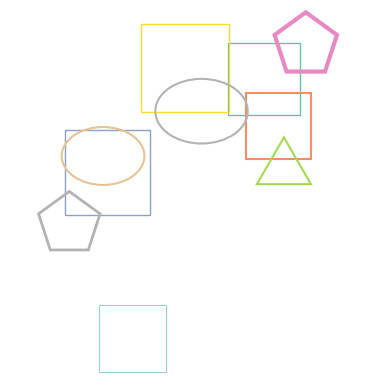[{"shape": "square", "thickness": 1, "radius": 0.47, "center": [0.686, 0.795]}, {"shape": "square", "thickness": 0.5, "radius": 0.44, "center": [0.345, 0.121]}, {"shape": "square", "thickness": 1.5, "radius": 0.42, "center": [0.723, 0.673]}, {"shape": "square", "thickness": 1, "radius": 0.55, "center": [0.28, 0.552]}, {"shape": "pentagon", "thickness": 3, "radius": 0.43, "center": [0.794, 0.883]}, {"shape": "triangle", "thickness": 1.5, "radius": 0.4, "center": [0.737, 0.562]}, {"shape": "square", "thickness": 1, "radius": 0.57, "center": [0.481, 0.824]}, {"shape": "oval", "thickness": 1.5, "radius": 0.54, "center": [0.268, 0.595]}, {"shape": "oval", "thickness": 1.5, "radius": 0.6, "center": [0.524, 0.711]}, {"shape": "pentagon", "thickness": 2, "radius": 0.42, "center": [0.18, 0.419]}]